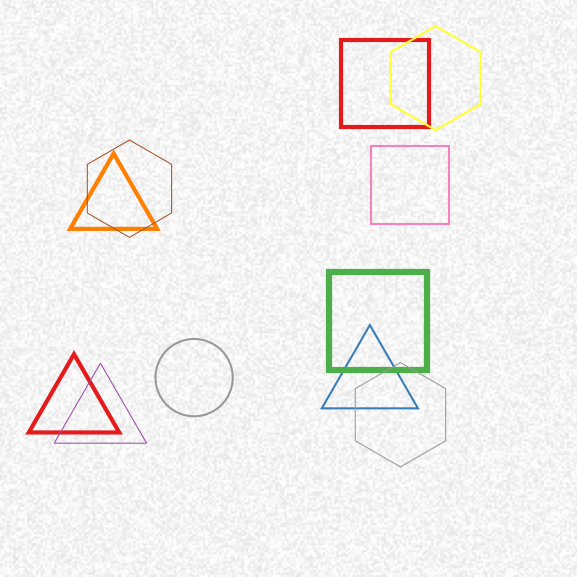[{"shape": "triangle", "thickness": 2, "radius": 0.45, "center": [0.128, 0.295]}, {"shape": "square", "thickness": 2, "radius": 0.38, "center": [0.666, 0.855]}, {"shape": "triangle", "thickness": 1, "radius": 0.48, "center": [0.64, 0.34]}, {"shape": "square", "thickness": 3, "radius": 0.42, "center": [0.655, 0.443]}, {"shape": "triangle", "thickness": 0.5, "radius": 0.46, "center": [0.174, 0.278]}, {"shape": "triangle", "thickness": 2, "radius": 0.43, "center": [0.197, 0.646]}, {"shape": "hexagon", "thickness": 1, "radius": 0.45, "center": [0.754, 0.864]}, {"shape": "hexagon", "thickness": 0.5, "radius": 0.42, "center": [0.224, 0.672]}, {"shape": "square", "thickness": 1, "radius": 0.34, "center": [0.71, 0.678]}, {"shape": "circle", "thickness": 1, "radius": 0.33, "center": [0.336, 0.345]}, {"shape": "hexagon", "thickness": 0.5, "radius": 0.45, "center": [0.693, 0.281]}]